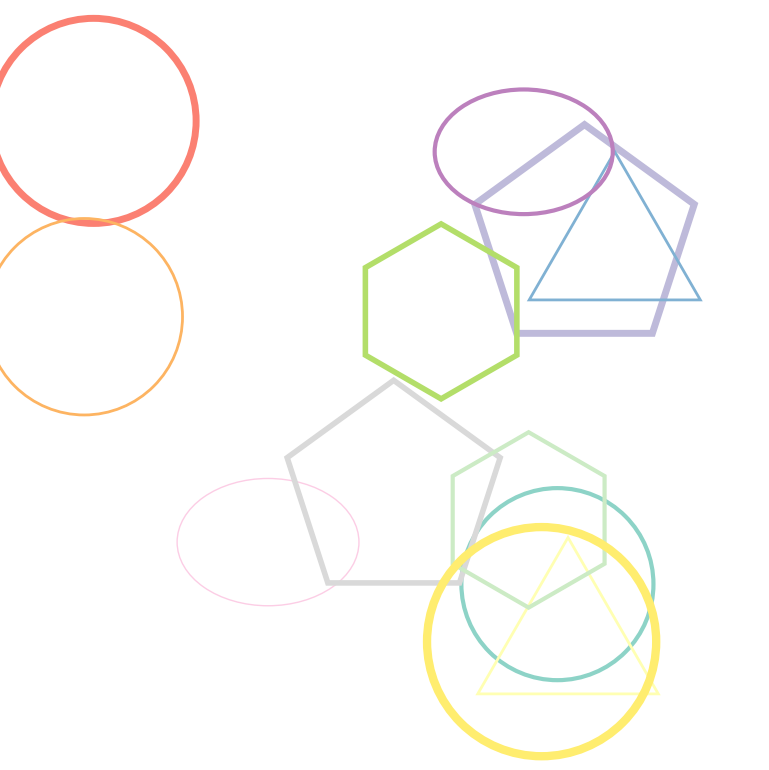[{"shape": "circle", "thickness": 1.5, "radius": 0.62, "center": [0.724, 0.241]}, {"shape": "triangle", "thickness": 1, "radius": 0.68, "center": [0.738, 0.167]}, {"shape": "pentagon", "thickness": 2.5, "radius": 0.75, "center": [0.759, 0.688]}, {"shape": "circle", "thickness": 2.5, "radius": 0.67, "center": [0.122, 0.843]}, {"shape": "triangle", "thickness": 1, "radius": 0.64, "center": [0.798, 0.675]}, {"shape": "circle", "thickness": 1, "radius": 0.64, "center": [0.109, 0.589]}, {"shape": "hexagon", "thickness": 2, "radius": 0.57, "center": [0.573, 0.596]}, {"shape": "oval", "thickness": 0.5, "radius": 0.59, "center": [0.348, 0.296]}, {"shape": "pentagon", "thickness": 2, "radius": 0.73, "center": [0.511, 0.361]}, {"shape": "oval", "thickness": 1.5, "radius": 0.58, "center": [0.68, 0.803]}, {"shape": "hexagon", "thickness": 1.5, "radius": 0.57, "center": [0.687, 0.325]}, {"shape": "circle", "thickness": 3, "radius": 0.74, "center": [0.703, 0.167]}]